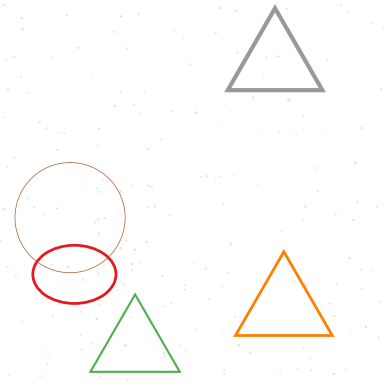[{"shape": "oval", "thickness": 2, "radius": 0.54, "center": [0.193, 0.287]}, {"shape": "triangle", "thickness": 1.5, "radius": 0.67, "center": [0.351, 0.101]}, {"shape": "triangle", "thickness": 2, "radius": 0.73, "center": [0.737, 0.201]}, {"shape": "circle", "thickness": 0.5, "radius": 0.72, "center": [0.182, 0.435]}, {"shape": "triangle", "thickness": 3, "radius": 0.71, "center": [0.714, 0.837]}]